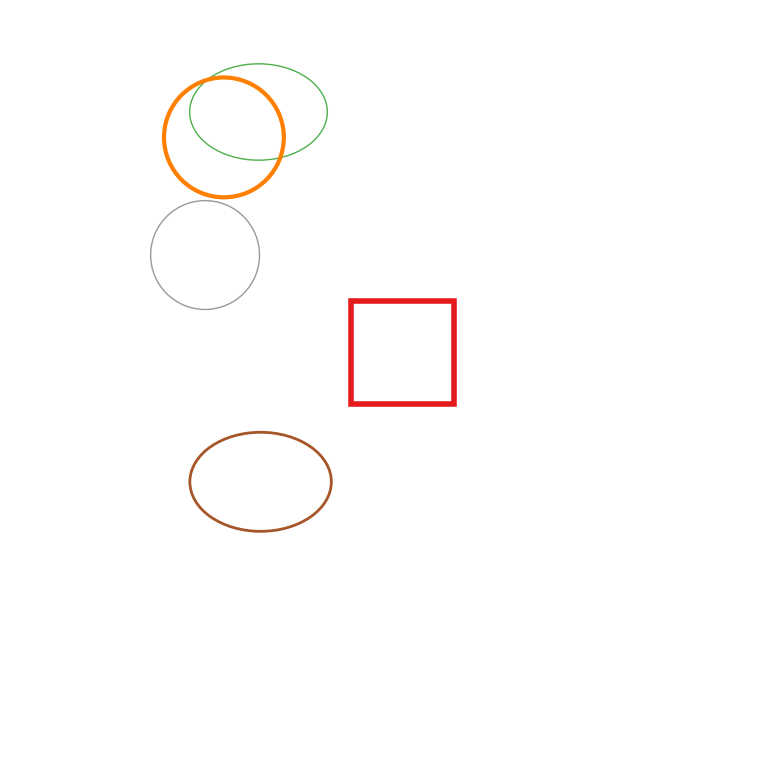[{"shape": "square", "thickness": 2, "radius": 0.34, "center": [0.523, 0.542]}, {"shape": "oval", "thickness": 0.5, "radius": 0.45, "center": [0.336, 0.855]}, {"shape": "circle", "thickness": 1.5, "radius": 0.39, "center": [0.291, 0.822]}, {"shape": "oval", "thickness": 1, "radius": 0.46, "center": [0.338, 0.374]}, {"shape": "circle", "thickness": 0.5, "radius": 0.35, "center": [0.266, 0.669]}]